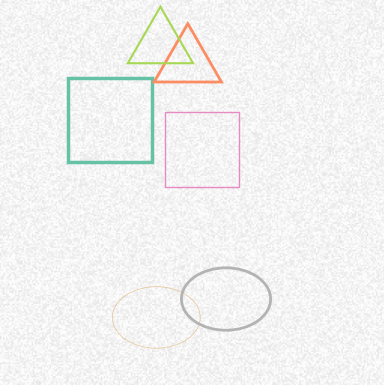[{"shape": "square", "thickness": 2.5, "radius": 0.54, "center": [0.286, 0.689]}, {"shape": "triangle", "thickness": 2, "radius": 0.51, "center": [0.488, 0.837]}, {"shape": "square", "thickness": 1, "radius": 0.48, "center": [0.524, 0.612]}, {"shape": "triangle", "thickness": 1.5, "radius": 0.49, "center": [0.417, 0.885]}, {"shape": "oval", "thickness": 0.5, "radius": 0.57, "center": [0.406, 0.175]}, {"shape": "oval", "thickness": 2, "radius": 0.58, "center": [0.587, 0.223]}]